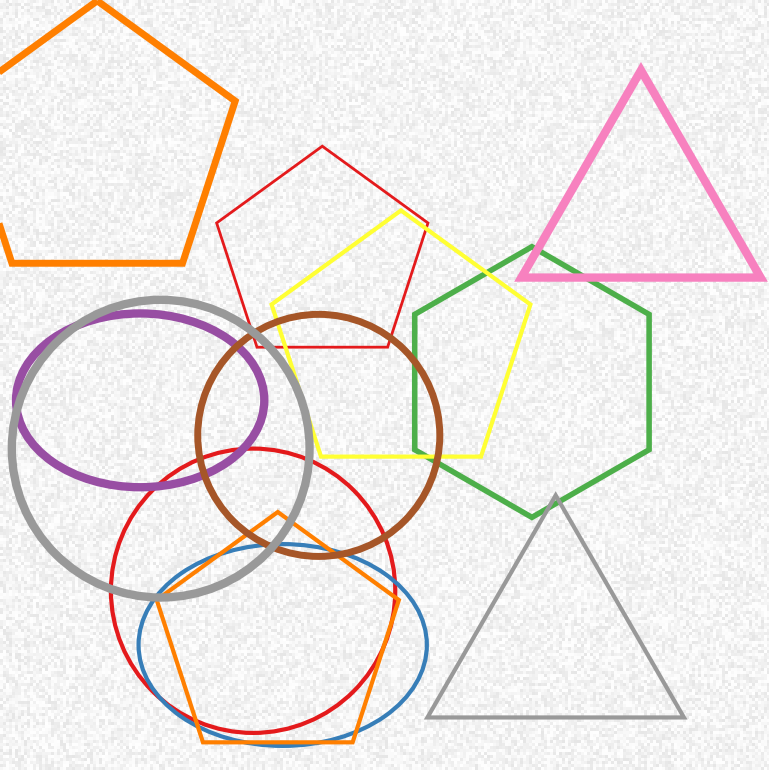[{"shape": "circle", "thickness": 1.5, "radius": 0.92, "center": [0.329, 0.233]}, {"shape": "pentagon", "thickness": 1, "radius": 0.72, "center": [0.419, 0.666]}, {"shape": "oval", "thickness": 1.5, "radius": 0.94, "center": [0.367, 0.162]}, {"shape": "hexagon", "thickness": 2, "radius": 0.88, "center": [0.691, 0.504]}, {"shape": "oval", "thickness": 3, "radius": 0.81, "center": [0.182, 0.48]}, {"shape": "pentagon", "thickness": 1.5, "radius": 0.83, "center": [0.361, 0.17]}, {"shape": "pentagon", "thickness": 2.5, "radius": 0.94, "center": [0.126, 0.811]}, {"shape": "pentagon", "thickness": 1.5, "radius": 0.88, "center": [0.521, 0.55]}, {"shape": "circle", "thickness": 2.5, "radius": 0.79, "center": [0.414, 0.435]}, {"shape": "triangle", "thickness": 3, "radius": 0.9, "center": [0.832, 0.729]}, {"shape": "circle", "thickness": 3, "radius": 0.97, "center": [0.209, 0.417]}, {"shape": "triangle", "thickness": 1.5, "radius": 0.96, "center": [0.722, 0.164]}]